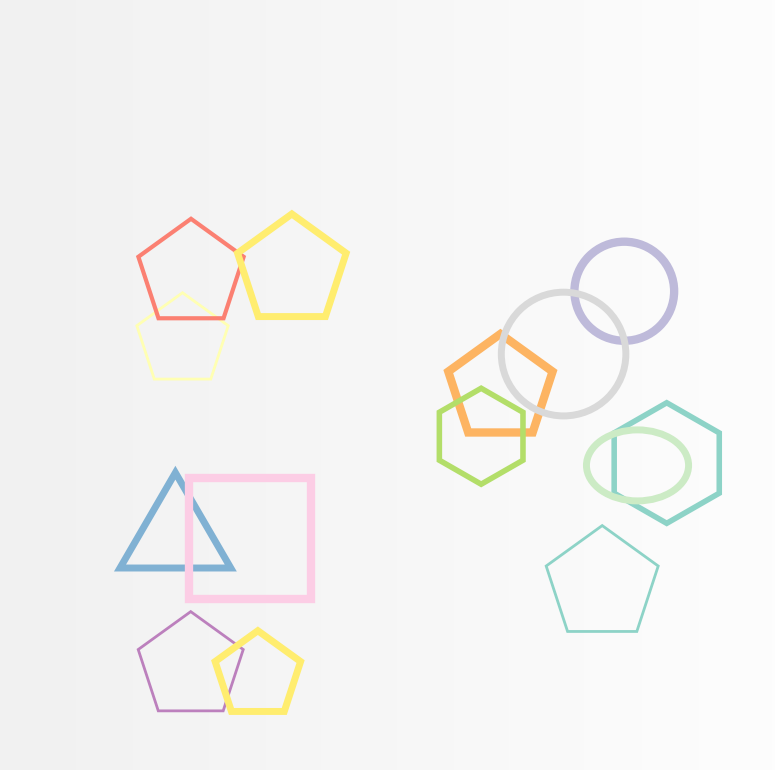[{"shape": "hexagon", "thickness": 2, "radius": 0.39, "center": [0.86, 0.399]}, {"shape": "pentagon", "thickness": 1, "radius": 0.38, "center": [0.777, 0.241]}, {"shape": "pentagon", "thickness": 1, "radius": 0.31, "center": [0.236, 0.558]}, {"shape": "circle", "thickness": 3, "radius": 0.32, "center": [0.806, 0.622]}, {"shape": "pentagon", "thickness": 1.5, "radius": 0.36, "center": [0.246, 0.644]}, {"shape": "triangle", "thickness": 2.5, "radius": 0.41, "center": [0.226, 0.304]}, {"shape": "pentagon", "thickness": 3, "radius": 0.35, "center": [0.646, 0.496]}, {"shape": "hexagon", "thickness": 2, "radius": 0.31, "center": [0.621, 0.433]}, {"shape": "square", "thickness": 3, "radius": 0.39, "center": [0.323, 0.3]}, {"shape": "circle", "thickness": 2.5, "radius": 0.4, "center": [0.727, 0.54]}, {"shape": "pentagon", "thickness": 1, "radius": 0.36, "center": [0.246, 0.134]}, {"shape": "oval", "thickness": 2.5, "radius": 0.33, "center": [0.823, 0.396]}, {"shape": "pentagon", "thickness": 2.5, "radius": 0.29, "center": [0.333, 0.123]}, {"shape": "pentagon", "thickness": 2.5, "radius": 0.37, "center": [0.377, 0.648]}]